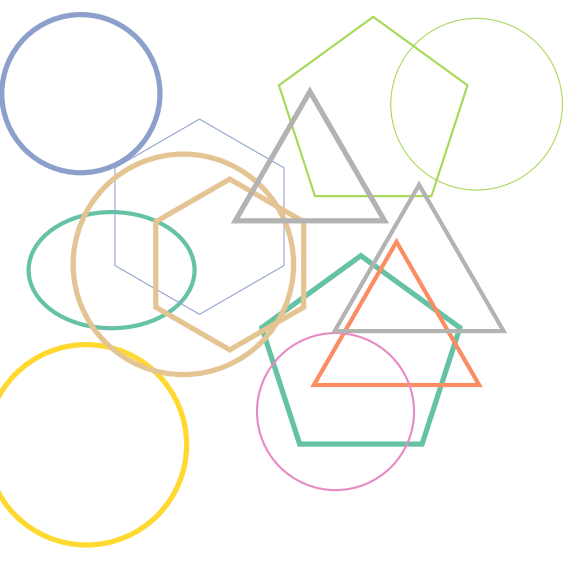[{"shape": "oval", "thickness": 2, "radius": 0.72, "center": [0.193, 0.531]}, {"shape": "pentagon", "thickness": 2.5, "radius": 0.9, "center": [0.625, 0.376]}, {"shape": "triangle", "thickness": 2, "radius": 0.83, "center": [0.687, 0.415]}, {"shape": "circle", "thickness": 2.5, "radius": 0.68, "center": [0.14, 0.837]}, {"shape": "hexagon", "thickness": 0.5, "radius": 0.85, "center": [0.345, 0.624]}, {"shape": "circle", "thickness": 1, "radius": 0.68, "center": [0.581, 0.286]}, {"shape": "pentagon", "thickness": 1, "radius": 0.86, "center": [0.646, 0.798]}, {"shape": "circle", "thickness": 0.5, "radius": 0.74, "center": [0.825, 0.819]}, {"shape": "circle", "thickness": 2.5, "radius": 0.87, "center": [0.15, 0.229]}, {"shape": "hexagon", "thickness": 2.5, "radius": 0.74, "center": [0.398, 0.541]}, {"shape": "circle", "thickness": 2.5, "radius": 0.95, "center": [0.318, 0.541]}, {"shape": "triangle", "thickness": 2, "radius": 0.84, "center": [0.726, 0.51]}, {"shape": "triangle", "thickness": 2.5, "radius": 0.75, "center": [0.537, 0.691]}]